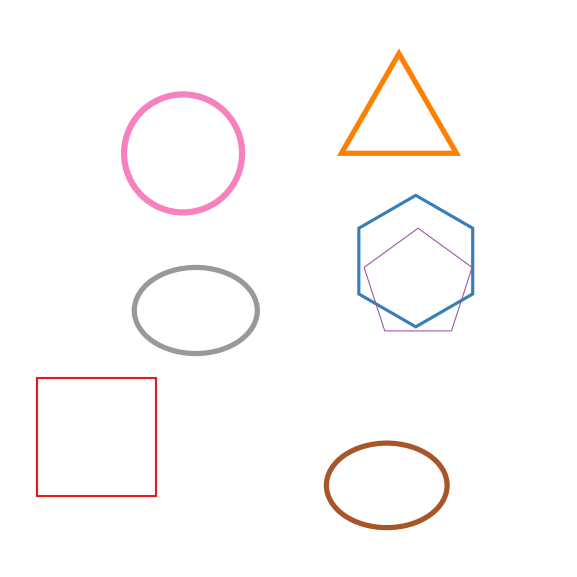[{"shape": "square", "thickness": 1, "radius": 0.51, "center": [0.167, 0.243]}, {"shape": "hexagon", "thickness": 1.5, "radius": 0.57, "center": [0.72, 0.547]}, {"shape": "pentagon", "thickness": 0.5, "radius": 0.49, "center": [0.724, 0.506]}, {"shape": "triangle", "thickness": 2.5, "radius": 0.57, "center": [0.691, 0.791]}, {"shape": "oval", "thickness": 2.5, "radius": 0.52, "center": [0.67, 0.159]}, {"shape": "circle", "thickness": 3, "radius": 0.51, "center": [0.317, 0.733]}, {"shape": "oval", "thickness": 2.5, "radius": 0.53, "center": [0.339, 0.461]}]